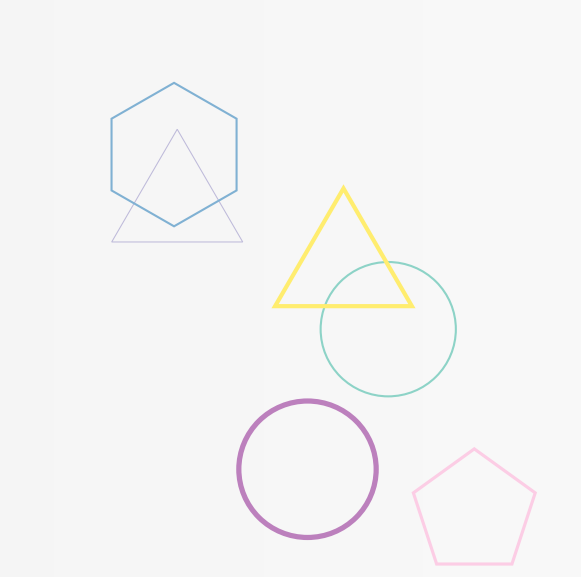[{"shape": "circle", "thickness": 1, "radius": 0.58, "center": [0.668, 0.429]}, {"shape": "triangle", "thickness": 0.5, "radius": 0.65, "center": [0.305, 0.645]}, {"shape": "hexagon", "thickness": 1, "radius": 0.62, "center": [0.299, 0.731]}, {"shape": "pentagon", "thickness": 1.5, "radius": 0.55, "center": [0.816, 0.112]}, {"shape": "circle", "thickness": 2.5, "radius": 0.59, "center": [0.529, 0.187]}, {"shape": "triangle", "thickness": 2, "radius": 0.68, "center": [0.591, 0.537]}]